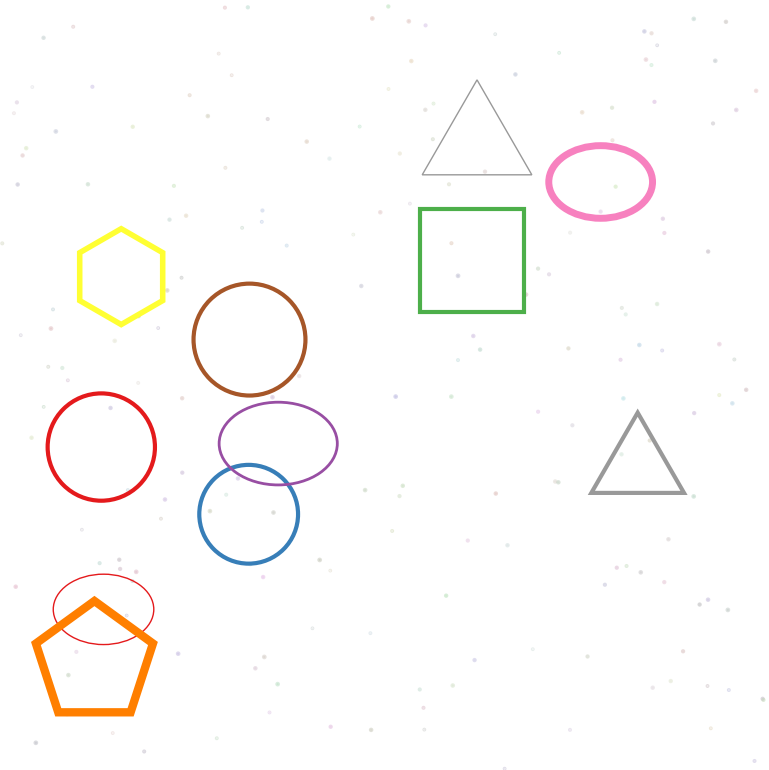[{"shape": "circle", "thickness": 1.5, "radius": 0.35, "center": [0.132, 0.419]}, {"shape": "oval", "thickness": 0.5, "radius": 0.33, "center": [0.134, 0.209]}, {"shape": "circle", "thickness": 1.5, "radius": 0.32, "center": [0.323, 0.332]}, {"shape": "square", "thickness": 1.5, "radius": 0.34, "center": [0.613, 0.662]}, {"shape": "oval", "thickness": 1, "radius": 0.38, "center": [0.361, 0.424]}, {"shape": "pentagon", "thickness": 3, "radius": 0.4, "center": [0.123, 0.14]}, {"shape": "hexagon", "thickness": 2, "radius": 0.31, "center": [0.157, 0.641]}, {"shape": "circle", "thickness": 1.5, "radius": 0.36, "center": [0.324, 0.559]}, {"shape": "oval", "thickness": 2.5, "radius": 0.34, "center": [0.78, 0.764]}, {"shape": "triangle", "thickness": 1.5, "radius": 0.35, "center": [0.828, 0.395]}, {"shape": "triangle", "thickness": 0.5, "radius": 0.41, "center": [0.62, 0.814]}]